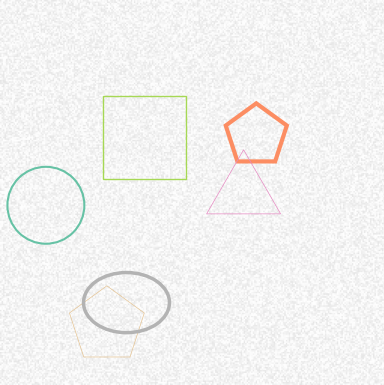[{"shape": "circle", "thickness": 1.5, "radius": 0.5, "center": [0.119, 0.467]}, {"shape": "pentagon", "thickness": 3, "radius": 0.42, "center": [0.666, 0.648]}, {"shape": "triangle", "thickness": 0.5, "radius": 0.55, "center": [0.633, 0.5]}, {"shape": "square", "thickness": 1, "radius": 0.54, "center": [0.376, 0.643]}, {"shape": "pentagon", "thickness": 0.5, "radius": 0.51, "center": [0.278, 0.155]}, {"shape": "oval", "thickness": 2.5, "radius": 0.56, "center": [0.329, 0.214]}]